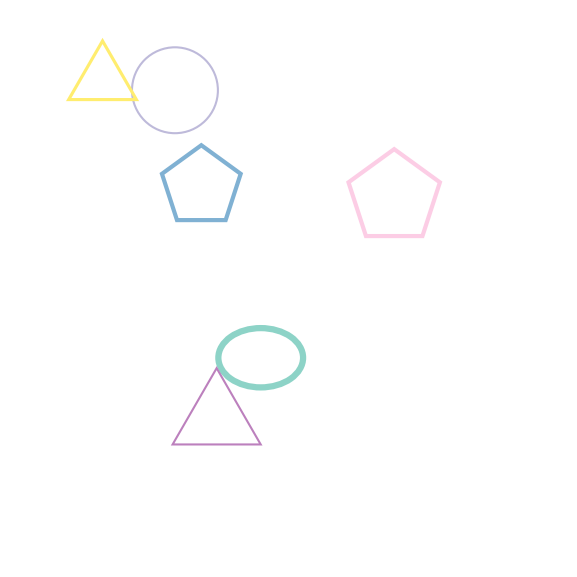[{"shape": "oval", "thickness": 3, "radius": 0.37, "center": [0.451, 0.38]}, {"shape": "circle", "thickness": 1, "radius": 0.37, "center": [0.303, 0.843]}, {"shape": "pentagon", "thickness": 2, "radius": 0.36, "center": [0.349, 0.676]}, {"shape": "pentagon", "thickness": 2, "radius": 0.42, "center": [0.683, 0.658]}, {"shape": "triangle", "thickness": 1, "radius": 0.44, "center": [0.375, 0.274]}, {"shape": "triangle", "thickness": 1.5, "radius": 0.34, "center": [0.178, 0.861]}]